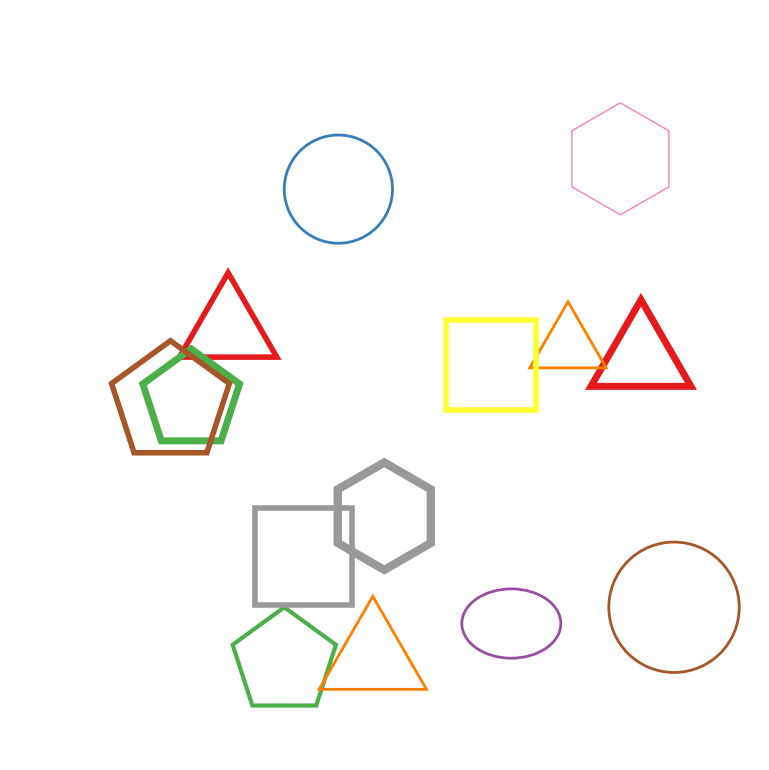[{"shape": "triangle", "thickness": 2, "radius": 0.36, "center": [0.296, 0.573]}, {"shape": "triangle", "thickness": 2.5, "radius": 0.37, "center": [0.832, 0.536]}, {"shape": "circle", "thickness": 1, "radius": 0.35, "center": [0.439, 0.754]}, {"shape": "pentagon", "thickness": 2.5, "radius": 0.33, "center": [0.248, 0.481]}, {"shape": "pentagon", "thickness": 1.5, "radius": 0.35, "center": [0.369, 0.141]}, {"shape": "oval", "thickness": 1, "radius": 0.32, "center": [0.664, 0.19]}, {"shape": "triangle", "thickness": 1, "radius": 0.4, "center": [0.484, 0.145]}, {"shape": "triangle", "thickness": 1, "radius": 0.29, "center": [0.738, 0.551]}, {"shape": "square", "thickness": 2, "radius": 0.29, "center": [0.638, 0.526]}, {"shape": "pentagon", "thickness": 2, "radius": 0.4, "center": [0.221, 0.477]}, {"shape": "circle", "thickness": 1, "radius": 0.42, "center": [0.875, 0.211]}, {"shape": "hexagon", "thickness": 0.5, "radius": 0.36, "center": [0.806, 0.794]}, {"shape": "square", "thickness": 2, "radius": 0.32, "center": [0.395, 0.277]}, {"shape": "hexagon", "thickness": 3, "radius": 0.35, "center": [0.499, 0.33]}]